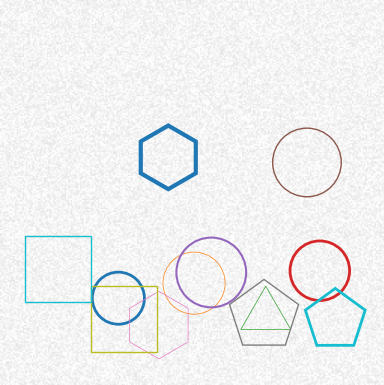[{"shape": "hexagon", "thickness": 3, "radius": 0.41, "center": [0.437, 0.591]}, {"shape": "circle", "thickness": 2, "radius": 0.34, "center": [0.307, 0.225]}, {"shape": "circle", "thickness": 0.5, "radius": 0.4, "center": [0.504, 0.265]}, {"shape": "triangle", "thickness": 0.5, "radius": 0.37, "center": [0.69, 0.182]}, {"shape": "circle", "thickness": 2, "radius": 0.39, "center": [0.831, 0.297]}, {"shape": "circle", "thickness": 1.5, "radius": 0.45, "center": [0.549, 0.292]}, {"shape": "circle", "thickness": 1, "radius": 0.45, "center": [0.797, 0.578]}, {"shape": "hexagon", "thickness": 0.5, "radius": 0.44, "center": [0.413, 0.156]}, {"shape": "pentagon", "thickness": 1, "radius": 0.47, "center": [0.686, 0.18]}, {"shape": "square", "thickness": 1, "radius": 0.43, "center": [0.322, 0.172]}, {"shape": "pentagon", "thickness": 2, "radius": 0.41, "center": [0.871, 0.169]}, {"shape": "square", "thickness": 1, "radius": 0.43, "center": [0.15, 0.301]}]